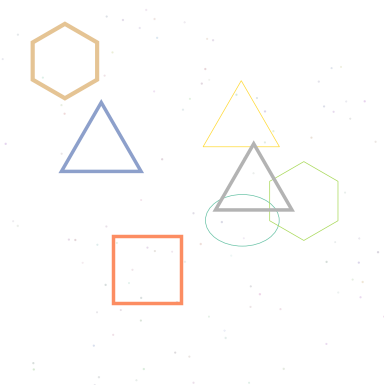[{"shape": "oval", "thickness": 0.5, "radius": 0.48, "center": [0.629, 0.428]}, {"shape": "square", "thickness": 2.5, "radius": 0.44, "center": [0.382, 0.3]}, {"shape": "triangle", "thickness": 2.5, "radius": 0.6, "center": [0.263, 0.614]}, {"shape": "hexagon", "thickness": 0.5, "radius": 0.51, "center": [0.789, 0.478]}, {"shape": "triangle", "thickness": 0.5, "radius": 0.57, "center": [0.627, 0.676]}, {"shape": "hexagon", "thickness": 3, "radius": 0.48, "center": [0.169, 0.841]}, {"shape": "triangle", "thickness": 2.5, "radius": 0.57, "center": [0.659, 0.512]}]